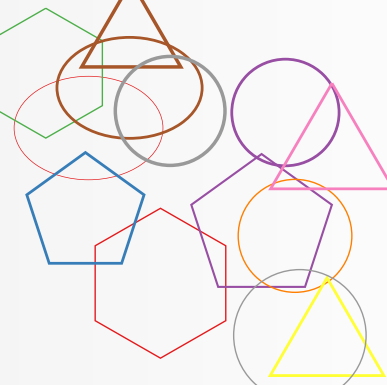[{"shape": "oval", "thickness": 0.5, "radius": 0.96, "center": [0.228, 0.667]}, {"shape": "hexagon", "thickness": 1, "radius": 0.97, "center": [0.414, 0.264]}, {"shape": "pentagon", "thickness": 2, "radius": 0.8, "center": [0.22, 0.445]}, {"shape": "hexagon", "thickness": 1, "radius": 0.84, "center": [0.118, 0.81]}, {"shape": "pentagon", "thickness": 1.5, "radius": 0.95, "center": [0.675, 0.409]}, {"shape": "circle", "thickness": 2, "radius": 0.69, "center": [0.737, 0.708]}, {"shape": "circle", "thickness": 1, "radius": 0.73, "center": [0.761, 0.387]}, {"shape": "triangle", "thickness": 2, "radius": 0.85, "center": [0.844, 0.109]}, {"shape": "triangle", "thickness": 2.5, "radius": 0.74, "center": [0.339, 0.9]}, {"shape": "oval", "thickness": 2, "radius": 0.94, "center": [0.334, 0.772]}, {"shape": "triangle", "thickness": 2, "radius": 0.91, "center": [0.857, 0.601]}, {"shape": "circle", "thickness": 2.5, "radius": 0.71, "center": [0.439, 0.712]}, {"shape": "circle", "thickness": 1, "radius": 0.85, "center": [0.774, 0.129]}]